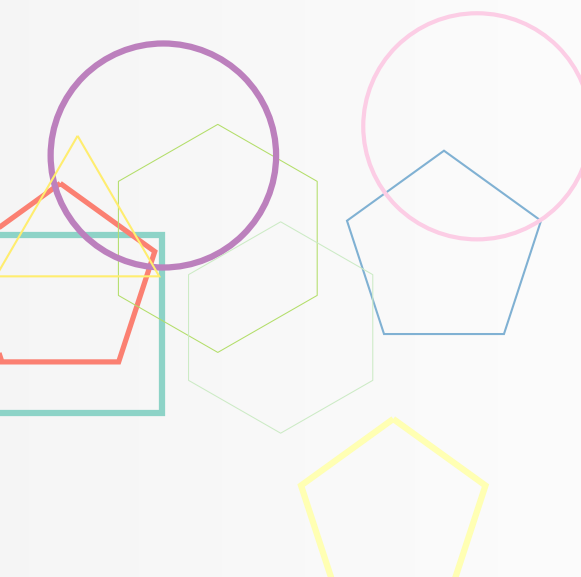[{"shape": "square", "thickness": 3, "radius": 0.77, "center": [0.125, 0.438]}, {"shape": "pentagon", "thickness": 3, "radius": 0.83, "center": [0.677, 0.107]}, {"shape": "pentagon", "thickness": 2.5, "radius": 0.85, "center": [0.104, 0.511]}, {"shape": "pentagon", "thickness": 1, "radius": 0.88, "center": [0.764, 0.563]}, {"shape": "hexagon", "thickness": 0.5, "radius": 0.99, "center": [0.375, 0.586]}, {"shape": "circle", "thickness": 2, "radius": 0.98, "center": [0.821, 0.78]}, {"shape": "circle", "thickness": 3, "radius": 0.97, "center": [0.281, 0.73]}, {"shape": "hexagon", "thickness": 0.5, "radius": 0.92, "center": [0.483, 0.432]}, {"shape": "triangle", "thickness": 1, "radius": 0.81, "center": [0.134, 0.602]}]